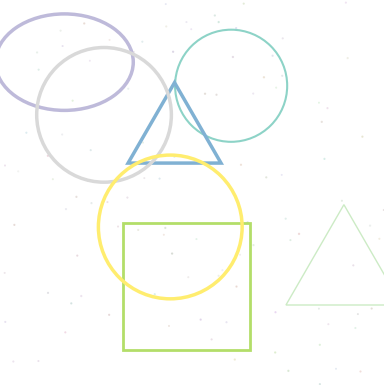[{"shape": "circle", "thickness": 1.5, "radius": 0.73, "center": [0.6, 0.777]}, {"shape": "oval", "thickness": 2.5, "radius": 0.9, "center": [0.167, 0.839]}, {"shape": "triangle", "thickness": 2.5, "radius": 0.7, "center": [0.453, 0.646]}, {"shape": "square", "thickness": 2, "radius": 0.82, "center": [0.485, 0.256]}, {"shape": "circle", "thickness": 2.5, "radius": 0.87, "center": [0.27, 0.702]}, {"shape": "triangle", "thickness": 1, "radius": 0.87, "center": [0.893, 0.295]}, {"shape": "circle", "thickness": 2.5, "radius": 0.93, "center": [0.442, 0.411]}]